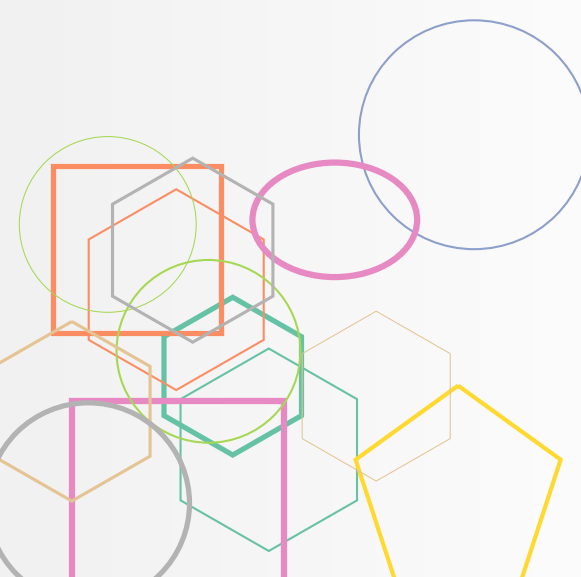[{"shape": "hexagon", "thickness": 1, "radius": 0.88, "center": [0.462, 0.22]}, {"shape": "hexagon", "thickness": 2.5, "radius": 0.68, "center": [0.4, 0.348]}, {"shape": "square", "thickness": 2.5, "radius": 0.72, "center": [0.235, 0.568]}, {"shape": "hexagon", "thickness": 1, "radius": 0.87, "center": [0.303, 0.498]}, {"shape": "circle", "thickness": 1, "radius": 0.99, "center": [0.816, 0.766]}, {"shape": "oval", "thickness": 3, "radius": 0.71, "center": [0.576, 0.618]}, {"shape": "square", "thickness": 3, "radius": 0.91, "center": [0.307, 0.123]}, {"shape": "circle", "thickness": 1, "radius": 0.79, "center": [0.359, 0.391]}, {"shape": "circle", "thickness": 0.5, "radius": 0.76, "center": [0.185, 0.61]}, {"shape": "pentagon", "thickness": 2, "radius": 0.93, "center": [0.788, 0.146]}, {"shape": "hexagon", "thickness": 1.5, "radius": 0.78, "center": [0.124, 0.287]}, {"shape": "hexagon", "thickness": 0.5, "radius": 0.74, "center": [0.647, 0.313]}, {"shape": "hexagon", "thickness": 1.5, "radius": 0.8, "center": [0.332, 0.566]}, {"shape": "circle", "thickness": 2.5, "radius": 0.87, "center": [0.152, 0.128]}]